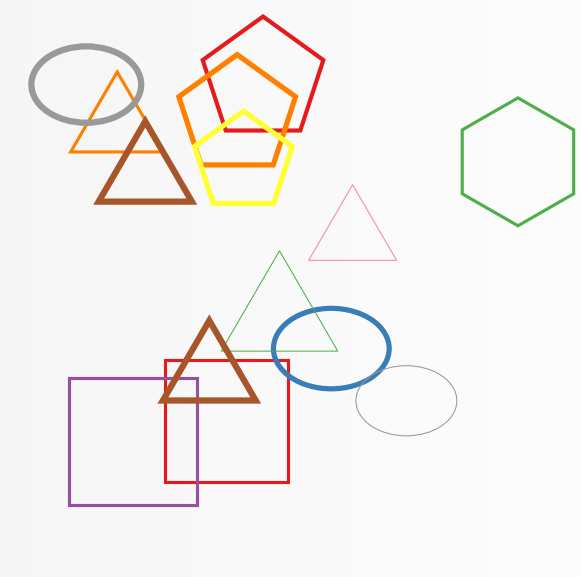[{"shape": "square", "thickness": 1.5, "radius": 0.53, "center": [0.39, 0.27]}, {"shape": "pentagon", "thickness": 2, "radius": 0.55, "center": [0.453, 0.861]}, {"shape": "oval", "thickness": 2.5, "radius": 0.5, "center": [0.57, 0.396]}, {"shape": "hexagon", "thickness": 1.5, "radius": 0.55, "center": [0.891, 0.719]}, {"shape": "triangle", "thickness": 0.5, "radius": 0.58, "center": [0.481, 0.449]}, {"shape": "square", "thickness": 1.5, "radius": 0.55, "center": [0.228, 0.234]}, {"shape": "triangle", "thickness": 1.5, "radius": 0.46, "center": [0.202, 0.782]}, {"shape": "pentagon", "thickness": 2.5, "radius": 0.53, "center": [0.408, 0.799]}, {"shape": "pentagon", "thickness": 2.5, "radius": 0.44, "center": [0.419, 0.718]}, {"shape": "triangle", "thickness": 3, "radius": 0.46, "center": [0.36, 0.352]}, {"shape": "triangle", "thickness": 3, "radius": 0.46, "center": [0.25, 0.696]}, {"shape": "triangle", "thickness": 0.5, "radius": 0.44, "center": [0.607, 0.592]}, {"shape": "oval", "thickness": 3, "radius": 0.47, "center": [0.148, 0.853]}, {"shape": "oval", "thickness": 0.5, "radius": 0.43, "center": [0.699, 0.305]}]